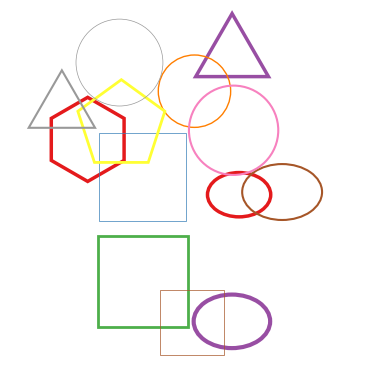[{"shape": "oval", "thickness": 2.5, "radius": 0.41, "center": [0.621, 0.494]}, {"shape": "hexagon", "thickness": 2.5, "radius": 0.55, "center": [0.228, 0.638]}, {"shape": "square", "thickness": 0.5, "radius": 0.57, "center": [0.37, 0.54]}, {"shape": "square", "thickness": 2, "radius": 0.59, "center": [0.372, 0.269]}, {"shape": "oval", "thickness": 3, "radius": 0.5, "center": [0.602, 0.165]}, {"shape": "triangle", "thickness": 2.5, "radius": 0.55, "center": [0.603, 0.856]}, {"shape": "circle", "thickness": 1, "radius": 0.47, "center": [0.505, 0.763]}, {"shape": "pentagon", "thickness": 2, "radius": 0.59, "center": [0.315, 0.674]}, {"shape": "oval", "thickness": 1.5, "radius": 0.52, "center": [0.733, 0.501]}, {"shape": "square", "thickness": 0.5, "radius": 0.42, "center": [0.499, 0.162]}, {"shape": "circle", "thickness": 1.5, "radius": 0.58, "center": [0.607, 0.662]}, {"shape": "circle", "thickness": 0.5, "radius": 0.56, "center": [0.31, 0.838]}, {"shape": "triangle", "thickness": 1.5, "radius": 0.5, "center": [0.161, 0.718]}]